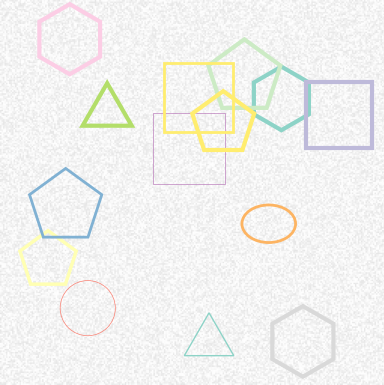[{"shape": "hexagon", "thickness": 3, "radius": 0.41, "center": [0.731, 0.744]}, {"shape": "triangle", "thickness": 1, "radius": 0.37, "center": [0.543, 0.113]}, {"shape": "pentagon", "thickness": 2.5, "radius": 0.38, "center": [0.125, 0.324]}, {"shape": "square", "thickness": 3, "radius": 0.43, "center": [0.881, 0.702]}, {"shape": "circle", "thickness": 0.5, "radius": 0.36, "center": [0.228, 0.2]}, {"shape": "pentagon", "thickness": 2, "radius": 0.49, "center": [0.171, 0.464]}, {"shape": "oval", "thickness": 2, "radius": 0.35, "center": [0.698, 0.419]}, {"shape": "triangle", "thickness": 3, "radius": 0.37, "center": [0.278, 0.71]}, {"shape": "hexagon", "thickness": 3, "radius": 0.45, "center": [0.181, 0.898]}, {"shape": "hexagon", "thickness": 3, "radius": 0.46, "center": [0.787, 0.113]}, {"shape": "square", "thickness": 0.5, "radius": 0.47, "center": [0.491, 0.614]}, {"shape": "pentagon", "thickness": 3, "radius": 0.49, "center": [0.635, 0.799]}, {"shape": "pentagon", "thickness": 3, "radius": 0.42, "center": [0.58, 0.679]}, {"shape": "square", "thickness": 2, "radius": 0.45, "center": [0.516, 0.746]}]